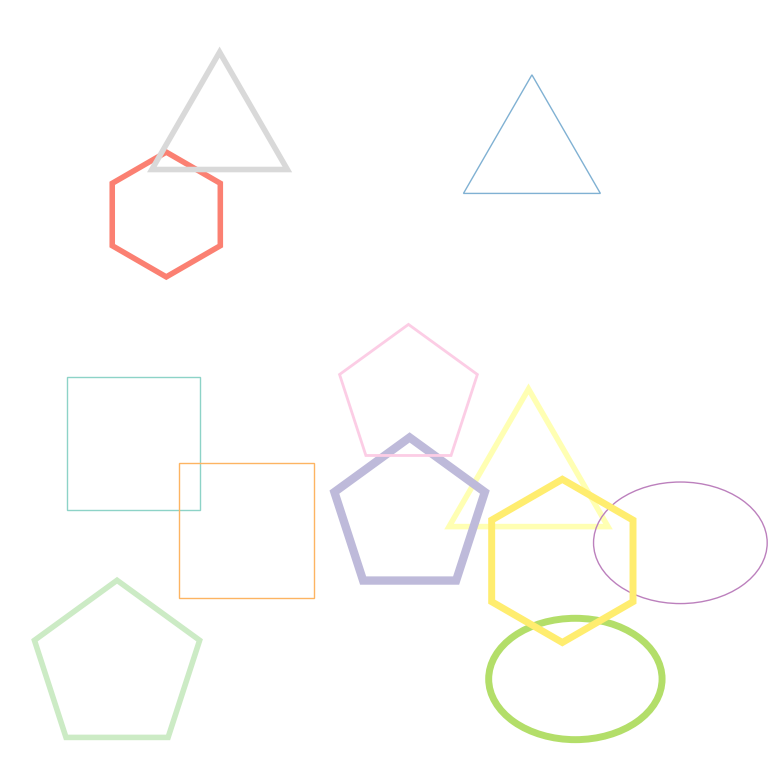[{"shape": "square", "thickness": 0.5, "radius": 0.43, "center": [0.174, 0.424]}, {"shape": "triangle", "thickness": 2, "radius": 0.6, "center": [0.686, 0.376]}, {"shape": "pentagon", "thickness": 3, "radius": 0.51, "center": [0.532, 0.329]}, {"shape": "hexagon", "thickness": 2, "radius": 0.41, "center": [0.216, 0.721]}, {"shape": "triangle", "thickness": 0.5, "radius": 0.51, "center": [0.691, 0.8]}, {"shape": "square", "thickness": 0.5, "radius": 0.44, "center": [0.32, 0.311]}, {"shape": "oval", "thickness": 2.5, "radius": 0.56, "center": [0.747, 0.118]}, {"shape": "pentagon", "thickness": 1, "radius": 0.47, "center": [0.53, 0.485]}, {"shape": "triangle", "thickness": 2, "radius": 0.51, "center": [0.285, 0.831]}, {"shape": "oval", "thickness": 0.5, "radius": 0.56, "center": [0.884, 0.295]}, {"shape": "pentagon", "thickness": 2, "radius": 0.56, "center": [0.152, 0.134]}, {"shape": "hexagon", "thickness": 2.5, "radius": 0.53, "center": [0.73, 0.272]}]